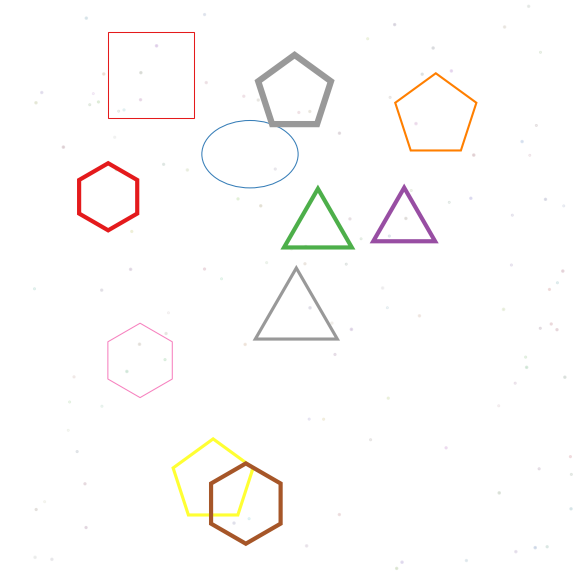[{"shape": "square", "thickness": 0.5, "radius": 0.37, "center": [0.262, 0.869]}, {"shape": "hexagon", "thickness": 2, "radius": 0.29, "center": [0.187, 0.658]}, {"shape": "oval", "thickness": 0.5, "radius": 0.42, "center": [0.433, 0.732]}, {"shape": "triangle", "thickness": 2, "radius": 0.34, "center": [0.551, 0.605]}, {"shape": "triangle", "thickness": 2, "radius": 0.31, "center": [0.7, 0.612]}, {"shape": "pentagon", "thickness": 1, "radius": 0.37, "center": [0.755, 0.798]}, {"shape": "pentagon", "thickness": 1.5, "radius": 0.36, "center": [0.369, 0.166]}, {"shape": "hexagon", "thickness": 2, "radius": 0.35, "center": [0.426, 0.127]}, {"shape": "hexagon", "thickness": 0.5, "radius": 0.32, "center": [0.243, 0.375]}, {"shape": "pentagon", "thickness": 3, "radius": 0.33, "center": [0.51, 0.838]}, {"shape": "triangle", "thickness": 1.5, "radius": 0.41, "center": [0.513, 0.453]}]